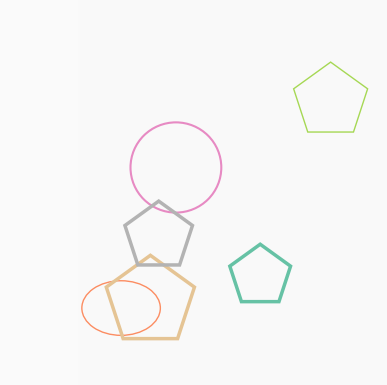[{"shape": "pentagon", "thickness": 2.5, "radius": 0.41, "center": [0.671, 0.283]}, {"shape": "oval", "thickness": 1, "radius": 0.51, "center": [0.313, 0.2]}, {"shape": "circle", "thickness": 1.5, "radius": 0.59, "center": [0.454, 0.565]}, {"shape": "pentagon", "thickness": 1, "radius": 0.5, "center": [0.853, 0.738]}, {"shape": "pentagon", "thickness": 2.5, "radius": 0.6, "center": [0.388, 0.217]}, {"shape": "pentagon", "thickness": 2.5, "radius": 0.46, "center": [0.41, 0.386]}]